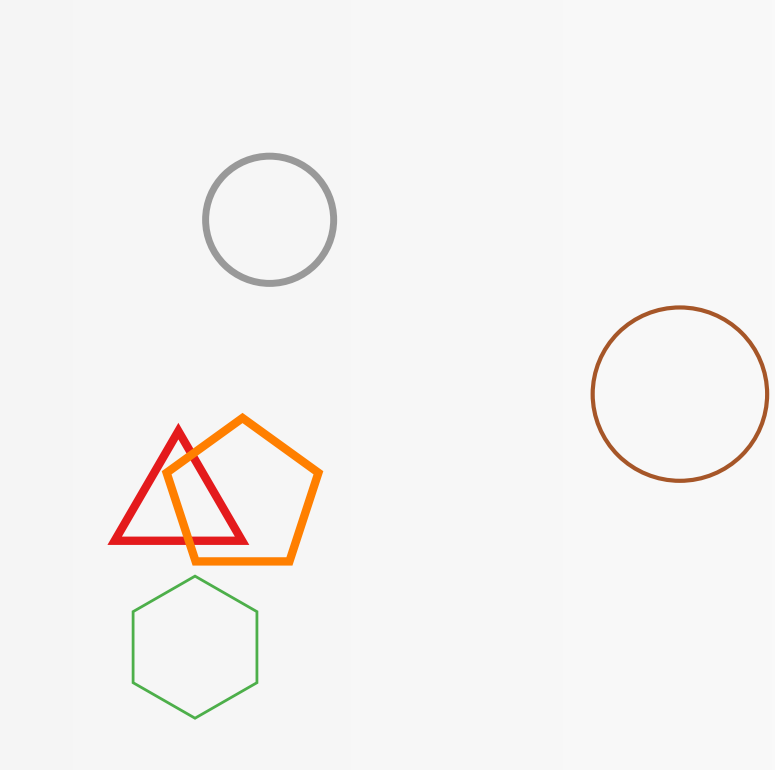[{"shape": "triangle", "thickness": 3, "radius": 0.47, "center": [0.23, 0.345]}, {"shape": "hexagon", "thickness": 1, "radius": 0.46, "center": [0.252, 0.16]}, {"shape": "pentagon", "thickness": 3, "radius": 0.51, "center": [0.313, 0.354]}, {"shape": "circle", "thickness": 1.5, "radius": 0.56, "center": [0.877, 0.488]}, {"shape": "circle", "thickness": 2.5, "radius": 0.41, "center": [0.348, 0.715]}]